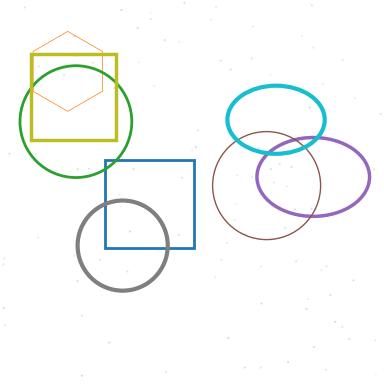[{"shape": "square", "thickness": 2, "radius": 0.57, "center": [0.388, 0.471]}, {"shape": "hexagon", "thickness": 0.5, "radius": 0.52, "center": [0.176, 0.815]}, {"shape": "circle", "thickness": 2, "radius": 0.73, "center": [0.197, 0.684]}, {"shape": "oval", "thickness": 2.5, "radius": 0.73, "center": [0.814, 0.54]}, {"shape": "circle", "thickness": 1, "radius": 0.7, "center": [0.693, 0.518]}, {"shape": "circle", "thickness": 3, "radius": 0.59, "center": [0.319, 0.362]}, {"shape": "square", "thickness": 2.5, "radius": 0.56, "center": [0.191, 0.749]}, {"shape": "oval", "thickness": 3, "radius": 0.63, "center": [0.717, 0.689]}]